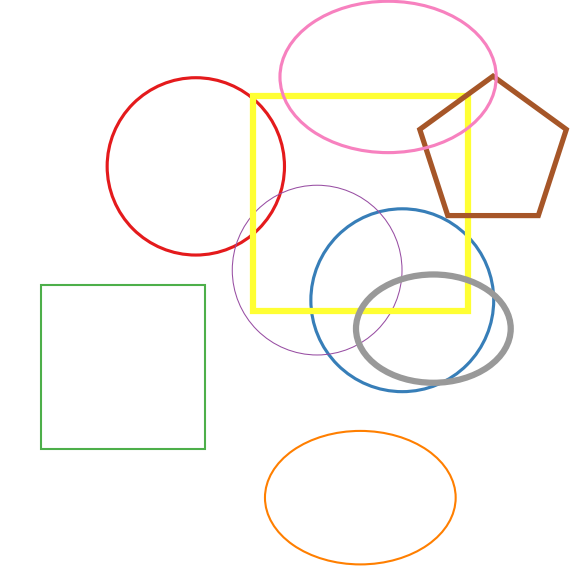[{"shape": "circle", "thickness": 1.5, "radius": 0.77, "center": [0.339, 0.711]}, {"shape": "circle", "thickness": 1.5, "radius": 0.79, "center": [0.697, 0.479]}, {"shape": "square", "thickness": 1, "radius": 0.71, "center": [0.213, 0.364]}, {"shape": "circle", "thickness": 0.5, "radius": 0.73, "center": [0.549, 0.531]}, {"shape": "oval", "thickness": 1, "radius": 0.83, "center": [0.624, 0.137]}, {"shape": "square", "thickness": 3, "radius": 0.93, "center": [0.624, 0.647]}, {"shape": "pentagon", "thickness": 2.5, "radius": 0.67, "center": [0.854, 0.734]}, {"shape": "oval", "thickness": 1.5, "radius": 0.94, "center": [0.672, 0.866]}, {"shape": "oval", "thickness": 3, "radius": 0.67, "center": [0.75, 0.43]}]